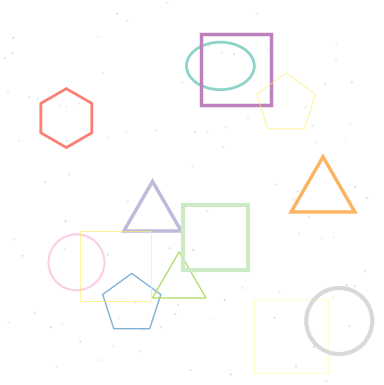[{"shape": "oval", "thickness": 2, "radius": 0.44, "center": [0.572, 0.829]}, {"shape": "square", "thickness": 0.5, "radius": 0.48, "center": [0.756, 0.128]}, {"shape": "triangle", "thickness": 2.5, "radius": 0.43, "center": [0.396, 0.443]}, {"shape": "hexagon", "thickness": 2, "radius": 0.38, "center": [0.172, 0.693]}, {"shape": "pentagon", "thickness": 1, "radius": 0.4, "center": [0.342, 0.21]}, {"shape": "triangle", "thickness": 2.5, "radius": 0.48, "center": [0.839, 0.497]}, {"shape": "triangle", "thickness": 1, "radius": 0.4, "center": [0.465, 0.266]}, {"shape": "circle", "thickness": 1.5, "radius": 0.36, "center": [0.199, 0.319]}, {"shape": "circle", "thickness": 3, "radius": 0.43, "center": [0.881, 0.166]}, {"shape": "square", "thickness": 2.5, "radius": 0.46, "center": [0.613, 0.82]}, {"shape": "square", "thickness": 3, "radius": 0.42, "center": [0.559, 0.384]}, {"shape": "pentagon", "thickness": 0.5, "radius": 0.4, "center": [0.743, 0.73]}, {"shape": "square", "thickness": 0.5, "radius": 0.46, "center": [0.3, 0.308]}]